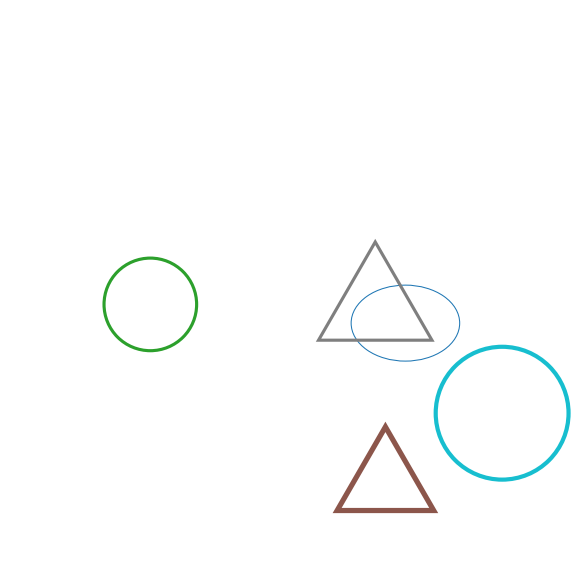[{"shape": "oval", "thickness": 0.5, "radius": 0.47, "center": [0.702, 0.44]}, {"shape": "circle", "thickness": 1.5, "radius": 0.4, "center": [0.26, 0.472]}, {"shape": "triangle", "thickness": 2.5, "radius": 0.48, "center": [0.667, 0.163]}, {"shape": "triangle", "thickness": 1.5, "radius": 0.57, "center": [0.65, 0.467]}, {"shape": "circle", "thickness": 2, "radius": 0.58, "center": [0.869, 0.284]}]